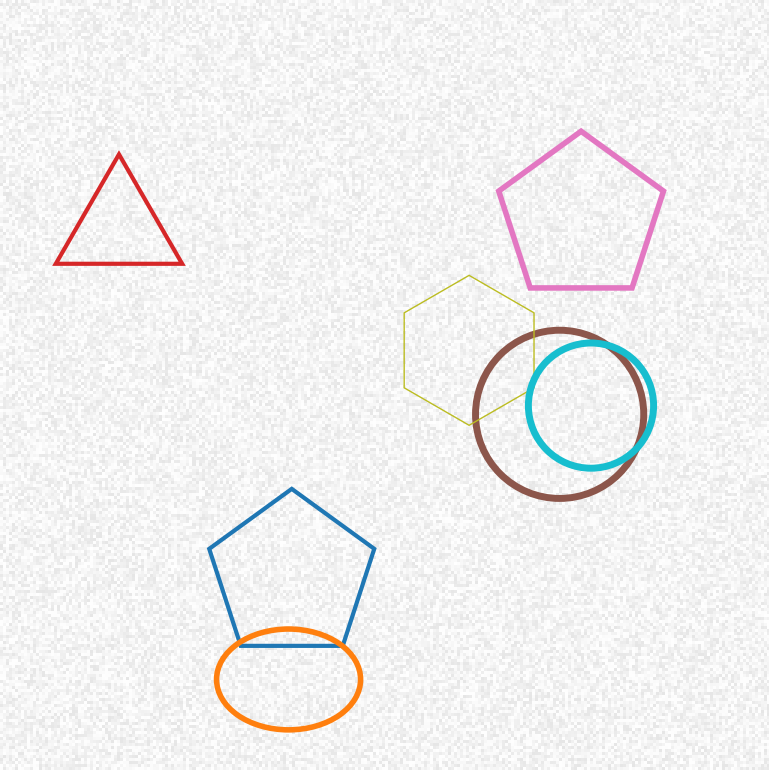[{"shape": "pentagon", "thickness": 1.5, "radius": 0.56, "center": [0.379, 0.252]}, {"shape": "oval", "thickness": 2, "radius": 0.47, "center": [0.375, 0.118]}, {"shape": "triangle", "thickness": 1.5, "radius": 0.47, "center": [0.155, 0.705]}, {"shape": "circle", "thickness": 2.5, "radius": 0.55, "center": [0.727, 0.462]}, {"shape": "pentagon", "thickness": 2, "radius": 0.56, "center": [0.755, 0.717]}, {"shape": "hexagon", "thickness": 0.5, "radius": 0.49, "center": [0.609, 0.545]}, {"shape": "circle", "thickness": 2.5, "radius": 0.41, "center": [0.768, 0.473]}]